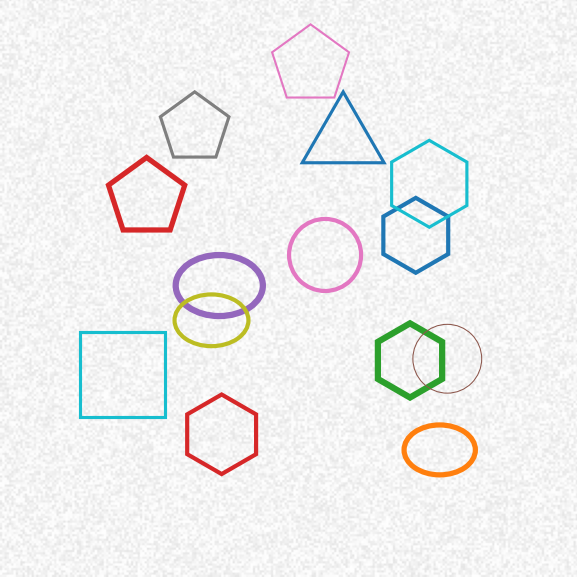[{"shape": "triangle", "thickness": 1.5, "radius": 0.41, "center": [0.594, 0.758]}, {"shape": "hexagon", "thickness": 2, "radius": 0.32, "center": [0.72, 0.592]}, {"shape": "oval", "thickness": 2.5, "radius": 0.31, "center": [0.761, 0.22]}, {"shape": "hexagon", "thickness": 3, "radius": 0.32, "center": [0.71, 0.375]}, {"shape": "pentagon", "thickness": 2.5, "radius": 0.35, "center": [0.254, 0.657]}, {"shape": "hexagon", "thickness": 2, "radius": 0.34, "center": [0.384, 0.247]}, {"shape": "oval", "thickness": 3, "radius": 0.38, "center": [0.38, 0.505]}, {"shape": "circle", "thickness": 0.5, "radius": 0.3, "center": [0.775, 0.378]}, {"shape": "circle", "thickness": 2, "radius": 0.31, "center": [0.563, 0.558]}, {"shape": "pentagon", "thickness": 1, "radius": 0.35, "center": [0.538, 0.887]}, {"shape": "pentagon", "thickness": 1.5, "radius": 0.31, "center": [0.337, 0.778]}, {"shape": "oval", "thickness": 2, "radius": 0.32, "center": [0.366, 0.445]}, {"shape": "hexagon", "thickness": 1.5, "radius": 0.38, "center": [0.743, 0.681]}, {"shape": "square", "thickness": 1.5, "radius": 0.37, "center": [0.212, 0.351]}]